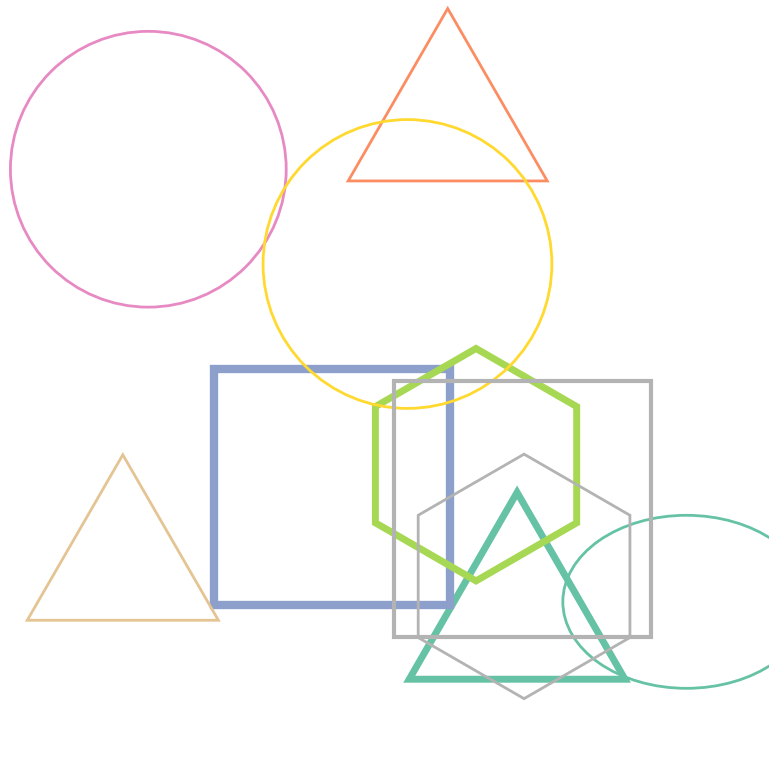[{"shape": "oval", "thickness": 1, "radius": 0.8, "center": [0.891, 0.218]}, {"shape": "triangle", "thickness": 2.5, "radius": 0.81, "center": [0.672, 0.199]}, {"shape": "triangle", "thickness": 1, "radius": 0.75, "center": [0.581, 0.84]}, {"shape": "square", "thickness": 3, "radius": 0.77, "center": [0.431, 0.367]}, {"shape": "circle", "thickness": 1, "radius": 0.9, "center": [0.193, 0.78]}, {"shape": "hexagon", "thickness": 2.5, "radius": 0.75, "center": [0.618, 0.396]}, {"shape": "circle", "thickness": 1, "radius": 0.94, "center": [0.529, 0.657]}, {"shape": "triangle", "thickness": 1, "radius": 0.72, "center": [0.159, 0.266]}, {"shape": "hexagon", "thickness": 1, "radius": 0.79, "center": [0.681, 0.251]}, {"shape": "square", "thickness": 1.5, "radius": 0.83, "center": [0.679, 0.339]}]